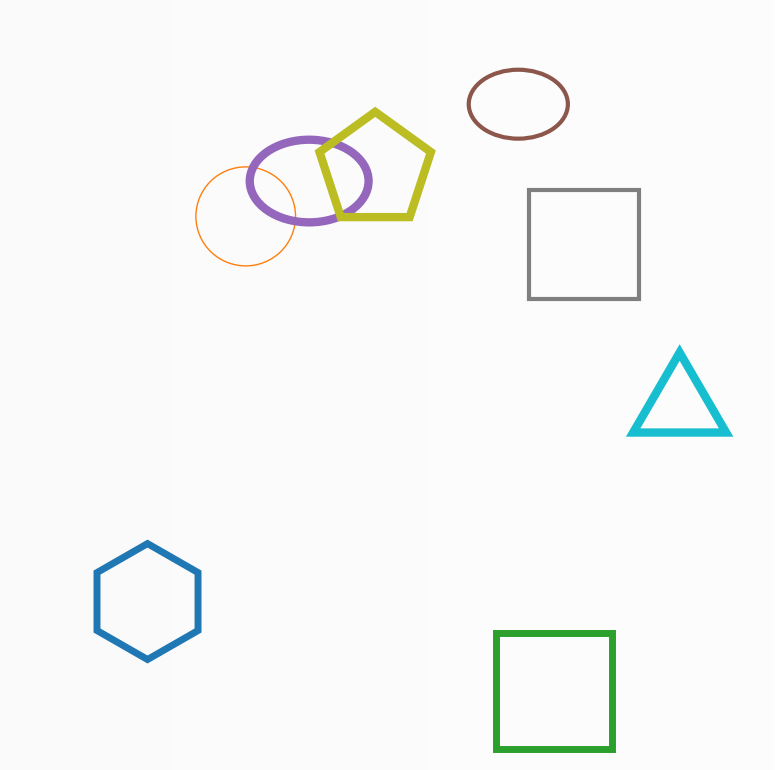[{"shape": "hexagon", "thickness": 2.5, "radius": 0.38, "center": [0.19, 0.219]}, {"shape": "circle", "thickness": 0.5, "radius": 0.32, "center": [0.317, 0.719]}, {"shape": "square", "thickness": 2.5, "radius": 0.37, "center": [0.715, 0.102]}, {"shape": "oval", "thickness": 3, "radius": 0.38, "center": [0.399, 0.765]}, {"shape": "oval", "thickness": 1.5, "radius": 0.32, "center": [0.669, 0.865]}, {"shape": "square", "thickness": 1.5, "radius": 0.36, "center": [0.754, 0.683]}, {"shape": "pentagon", "thickness": 3, "radius": 0.38, "center": [0.484, 0.779]}, {"shape": "triangle", "thickness": 3, "radius": 0.35, "center": [0.877, 0.473]}]